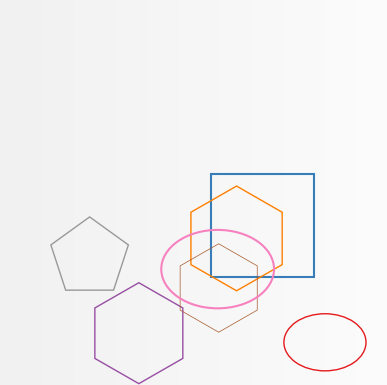[{"shape": "oval", "thickness": 1, "radius": 0.53, "center": [0.839, 0.111]}, {"shape": "square", "thickness": 1.5, "radius": 0.66, "center": [0.678, 0.414]}, {"shape": "hexagon", "thickness": 1, "radius": 0.66, "center": [0.358, 0.135]}, {"shape": "hexagon", "thickness": 1, "radius": 0.68, "center": [0.61, 0.381]}, {"shape": "hexagon", "thickness": 0.5, "radius": 0.57, "center": [0.564, 0.252]}, {"shape": "oval", "thickness": 1.5, "radius": 0.73, "center": [0.562, 0.301]}, {"shape": "pentagon", "thickness": 1, "radius": 0.53, "center": [0.231, 0.331]}]